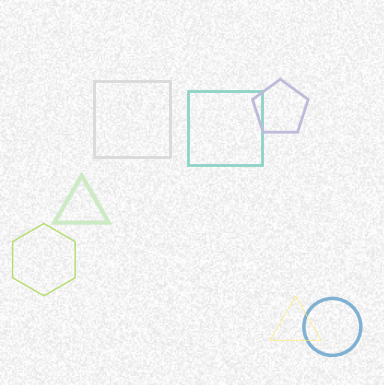[{"shape": "square", "thickness": 2, "radius": 0.48, "center": [0.583, 0.667]}, {"shape": "pentagon", "thickness": 2, "radius": 0.38, "center": [0.728, 0.718]}, {"shape": "circle", "thickness": 2.5, "radius": 0.37, "center": [0.863, 0.151]}, {"shape": "hexagon", "thickness": 1, "radius": 0.47, "center": [0.114, 0.326]}, {"shape": "square", "thickness": 2, "radius": 0.49, "center": [0.342, 0.691]}, {"shape": "triangle", "thickness": 3, "radius": 0.41, "center": [0.212, 0.463]}, {"shape": "triangle", "thickness": 0.5, "radius": 0.38, "center": [0.768, 0.154]}]